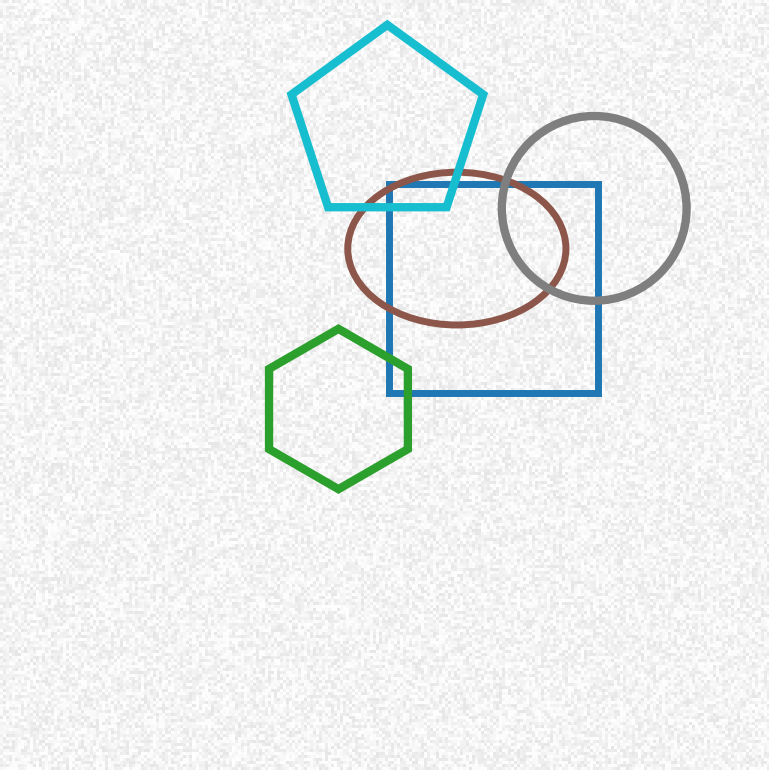[{"shape": "square", "thickness": 2.5, "radius": 0.68, "center": [0.641, 0.625]}, {"shape": "hexagon", "thickness": 3, "radius": 0.52, "center": [0.44, 0.469]}, {"shape": "oval", "thickness": 2.5, "radius": 0.71, "center": [0.593, 0.677]}, {"shape": "circle", "thickness": 3, "radius": 0.6, "center": [0.772, 0.729]}, {"shape": "pentagon", "thickness": 3, "radius": 0.65, "center": [0.503, 0.837]}]